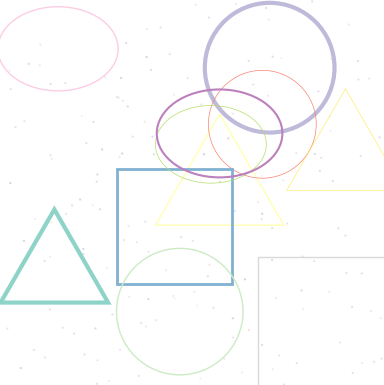[{"shape": "triangle", "thickness": 3, "radius": 0.81, "center": [0.141, 0.295]}, {"shape": "triangle", "thickness": 1, "radius": 0.96, "center": [0.571, 0.511]}, {"shape": "circle", "thickness": 3, "radius": 0.84, "center": [0.7, 0.824]}, {"shape": "circle", "thickness": 0.5, "radius": 0.7, "center": [0.681, 0.677]}, {"shape": "square", "thickness": 2, "radius": 0.74, "center": [0.453, 0.412]}, {"shape": "oval", "thickness": 0.5, "radius": 0.72, "center": [0.548, 0.625]}, {"shape": "oval", "thickness": 1, "radius": 0.78, "center": [0.151, 0.873]}, {"shape": "square", "thickness": 1, "radius": 0.85, "center": [0.839, 0.163]}, {"shape": "oval", "thickness": 1.5, "radius": 0.82, "center": [0.57, 0.653]}, {"shape": "circle", "thickness": 1, "radius": 0.82, "center": [0.467, 0.191]}, {"shape": "triangle", "thickness": 0.5, "radius": 0.88, "center": [0.897, 0.593]}]